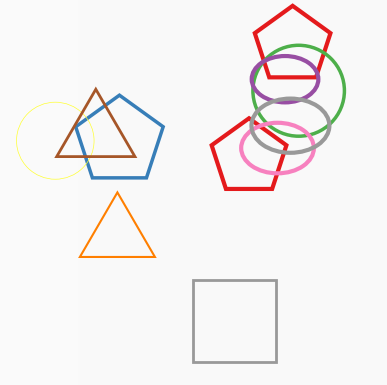[{"shape": "pentagon", "thickness": 3, "radius": 0.51, "center": [0.643, 0.591]}, {"shape": "pentagon", "thickness": 3, "radius": 0.51, "center": [0.755, 0.882]}, {"shape": "pentagon", "thickness": 2.5, "radius": 0.59, "center": [0.308, 0.634]}, {"shape": "circle", "thickness": 2.5, "radius": 0.59, "center": [0.771, 0.764]}, {"shape": "oval", "thickness": 3, "radius": 0.43, "center": [0.736, 0.794]}, {"shape": "triangle", "thickness": 1.5, "radius": 0.56, "center": [0.303, 0.388]}, {"shape": "circle", "thickness": 0.5, "radius": 0.5, "center": [0.143, 0.635]}, {"shape": "triangle", "thickness": 2, "radius": 0.58, "center": [0.247, 0.652]}, {"shape": "oval", "thickness": 3, "radius": 0.47, "center": [0.716, 0.615]}, {"shape": "oval", "thickness": 3, "radius": 0.5, "center": [0.749, 0.674]}, {"shape": "square", "thickness": 2, "radius": 0.53, "center": [0.605, 0.165]}]